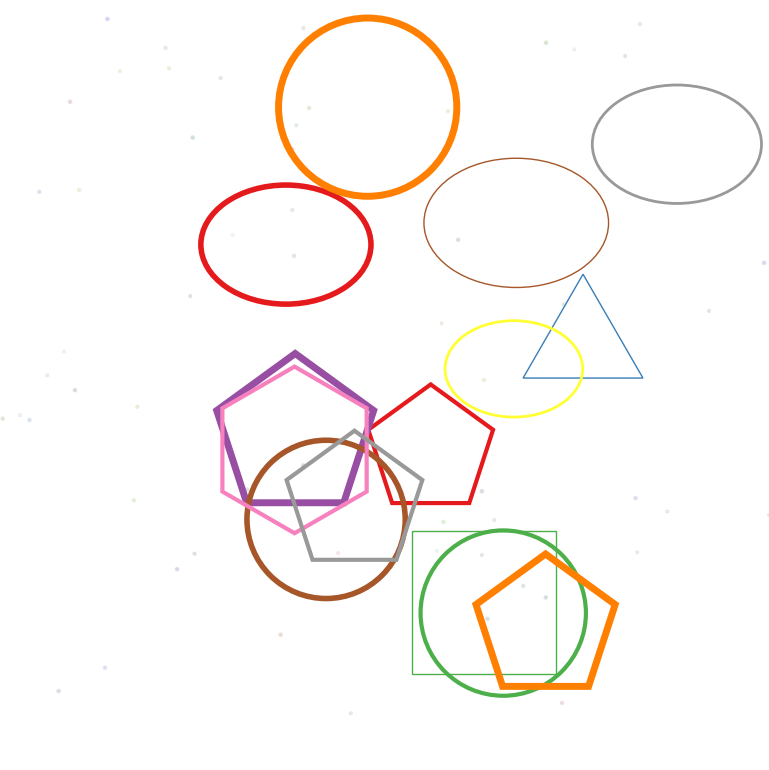[{"shape": "pentagon", "thickness": 1.5, "radius": 0.43, "center": [0.559, 0.416]}, {"shape": "oval", "thickness": 2, "radius": 0.55, "center": [0.371, 0.682]}, {"shape": "triangle", "thickness": 0.5, "radius": 0.45, "center": [0.757, 0.554]}, {"shape": "circle", "thickness": 1.5, "radius": 0.54, "center": [0.654, 0.204]}, {"shape": "square", "thickness": 0.5, "radius": 0.47, "center": [0.628, 0.218]}, {"shape": "pentagon", "thickness": 2.5, "radius": 0.54, "center": [0.383, 0.434]}, {"shape": "circle", "thickness": 2.5, "radius": 0.58, "center": [0.477, 0.861]}, {"shape": "pentagon", "thickness": 2.5, "radius": 0.48, "center": [0.709, 0.185]}, {"shape": "oval", "thickness": 1, "radius": 0.45, "center": [0.667, 0.521]}, {"shape": "circle", "thickness": 2, "radius": 0.51, "center": [0.423, 0.325]}, {"shape": "oval", "thickness": 0.5, "radius": 0.6, "center": [0.67, 0.711]}, {"shape": "hexagon", "thickness": 1.5, "radius": 0.54, "center": [0.383, 0.416]}, {"shape": "pentagon", "thickness": 1.5, "radius": 0.46, "center": [0.46, 0.348]}, {"shape": "oval", "thickness": 1, "radius": 0.55, "center": [0.879, 0.813]}]